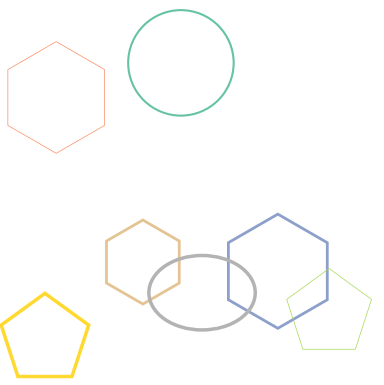[{"shape": "circle", "thickness": 1.5, "radius": 0.69, "center": [0.47, 0.837]}, {"shape": "hexagon", "thickness": 0.5, "radius": 0.73, "center": [0.146, 0.747]}, {"shape": "hexagon", "thickness": 2, "radius": 0.74, "center": [0.722, 0.296]}, {"shape": "pentagon", "thickness": 0.5, "radius": 0.58, "center": [0.855, 0.187]}, {"shape": "pentagon", "thickness": 2.5, "radius": 0.6, "center": [0.117, 0.119]}, {"shape": "hexagon", "thickness": 2, "radius": 0.55, "center": [0.371, 0.319]}, {"shape": "oval", "thickness": 2.5, "radius": 0.69, "center": [0.525, 0.24]}]